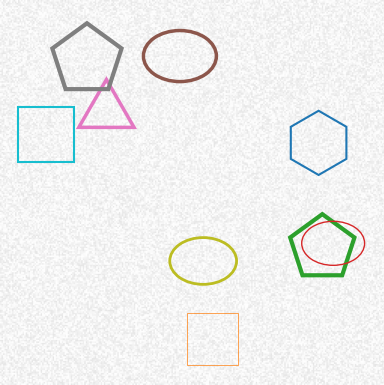[{"shape": "hexagon", "thickness": 1.5, "radius": 0.42, "center": [0.828, 0.629]}, {"shape": "square", "thickness": 0.5, "radius": 0.33, "center": [0.552, 0.12]}, {"shape": "pentagon", "thickness": 3, "radius": 0.44, "center": [0.837, 0.356]}, {"shape": "oval", "thickness": 1, "radius": 0.41, "center": [0.865, 0.368]}, {"shape": "oval", "thickness": 2.5, "radius": 0.47, "center": [0.467, 0.854]}, {"shape": "triangle", "thickness": 2.5, "radius": 0.41, "center": [0.276, 0.711]}, {"shape": "pentagon", "thickness": 3, "radius": 0.47, "center": [0.226, 0.845]}, {"shape": "oval", "thickness": 2, "radius": 0.43, "center": [0.528, 0.322]}, {"shape": "square", "thickness": 1.5, "radius": 0.36, "center": [0.12, 0.651]}]